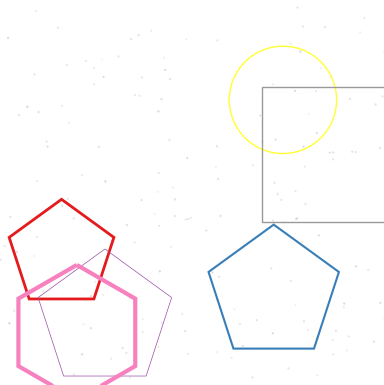[{"shape": "pentagon", "thickness": 2, "radius": 0.72, "center": [0.16, 0.339]}, {"shape": "pentagon", "thickness": 1.5, "radius": 0.89, "center": [0.711, 0.239]}, {"shape": "pentagon", "thickness": 0.5, "radius": 0.91, "center": [0.272, 0.171]}, {"shape": "circle", "thickness": 1, "radius": 0.7, "center": [0.735, 0.741]}, {"shape": "hexagon", "thickness": 3, "radius": 0.88, "center": [0.2, 0.137]}, {"shape": "square", "thickness": 1, "radius": 0.88, "center": [0.857, 0.599]}]